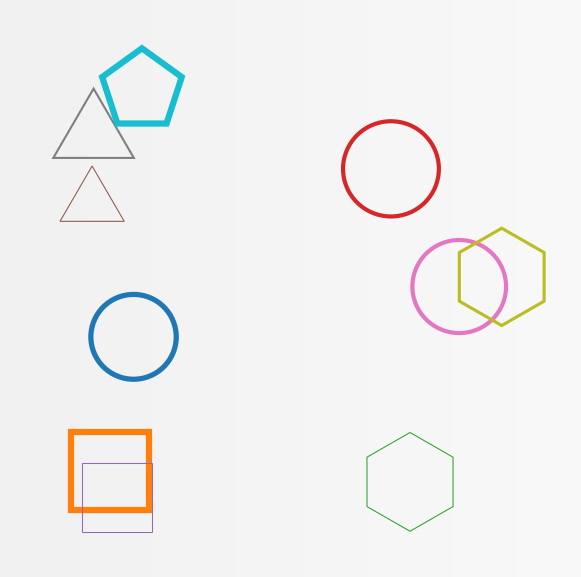[{"shape": "circle", "thickness": 2.5, "radius": 0.37, "center": [0.23, 0.416]}, {"shape": "square", "thickness": 3, "radius": 0.33, "center": [0.189, 0.183]}, {"shape": "hexagon", "thickness": 0.5, "radius": 0.43, "center": [0.705, 0.165]}, {"shape": "circle", "thickness": 2, "radius": 0.41, "center": [0.673, 0.707]}, {"shape": "square", "thickness": 0.5, "radius": 0.3, "center": [0.201, 0.138]}, {"shape": "triangle", "thickness": 0.5, "radius": 0.32, "center": [0.158, 0.648]}, {"shape": "circle", "thickness": 2, "radius": 0.4, "center": [0.79, 0.503]}, {"shape": "triangle", "thickness": 1, "radius": 0.4, "center": [0.161, 0.766]}, {"shape": "hexagon", "thickness": 1.5, "radius": 0.42, "center": [0.863, 0.52]}, {"shape": "pentagon", "thickness": 3, "radius": 0.36, "center": [0.244, 0.843]}]